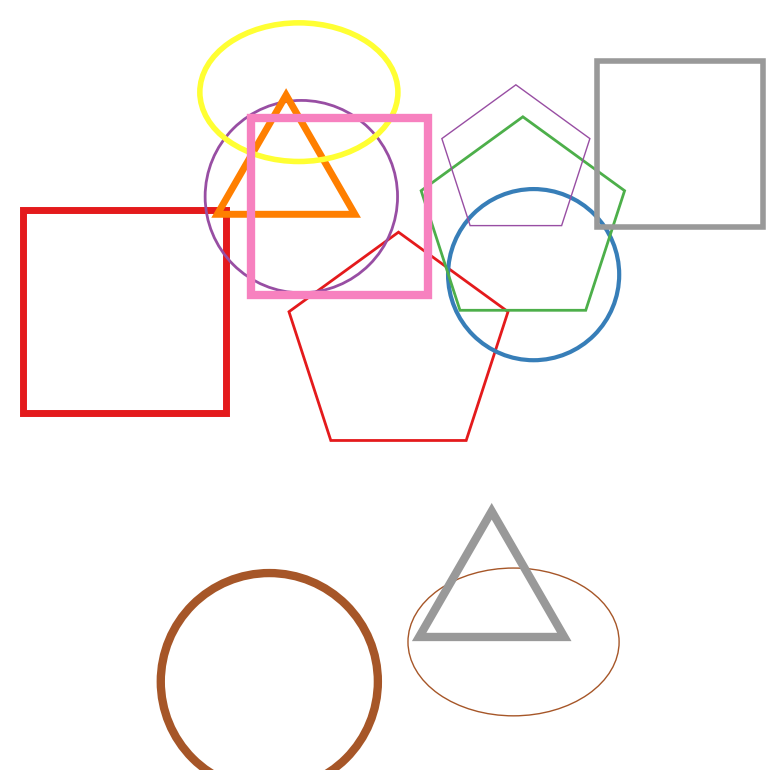[{"shape": "pentagon", "thickness": 1, "radius": 0.75, "center": [0.518, 0.549]}, {"shape": "square", "thickness": 2.5, "radius": 0.66, "center": [0.162, 0.596]}, {"shape": "circle", "thickness": 1.5, "radius": 0.56, "center": [0.693, 0.643]}, {"shape": "pentagon", "thickness": 1, "radius": 0.69, "center": [0.679, 0.709]}, {"shape": "pentagon", "thickness": 0.5, "radius": 0.51, "center": [0.67, 0.789]}, {"shape": "circle", "thickness": 1, "radius": 0.62, "center": [0.391, 0.745]}, {"shape": "triangle", "thickness": 2.5, "radius": 0.52, "center": [0.372, 0.773]}, {"shape": "oval", "thickness": 2, "radius": 0.64, "center": [0.388, 0.88]}, {"shape": "oval", "thickness": 0.5, "radius": 0.69, "center": [0.667, 0.166]}, {"shape": "circle", "thickness": 3, "radius": 0.7, "center": [0.35, 0.115]}, {"shape": "square", "thickness": 3, "radius": 0.58, "center": [0.441, 0.732]}, {"shape": "triangle", "thickness": 3, "radius": 0.54, "center": [0.639, 0.227]}, {"shape": "square", "thickness": 2, "radius": 0.54, "center": [0.883, 0.813]}]